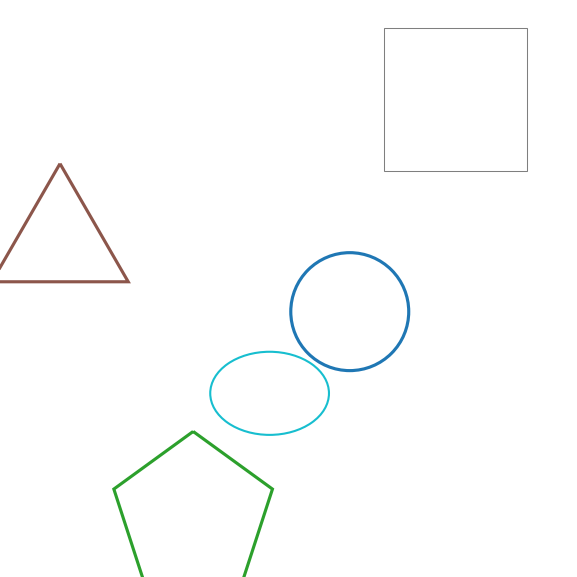[{"shape": "circle", "thickness": 1.5, "radius": 0.51, "center": [0.606, 0.459]}, {"shape": "pentagon", "thickness": 1.5, "radius": 0.72, "center": [0.334, 0.108]}, {"shape": "triangle", "thickness": 1.5, "radius": 0.68, "center": [0.104, 0.579]}, {"shape": "square", "thickness": 0.5, "radius": 0.62, "center": [0.789, 0.826]}, {"shape": "oval", "thickness": 1, "radius": 0.51, "center": [0.467, 0.318]}]